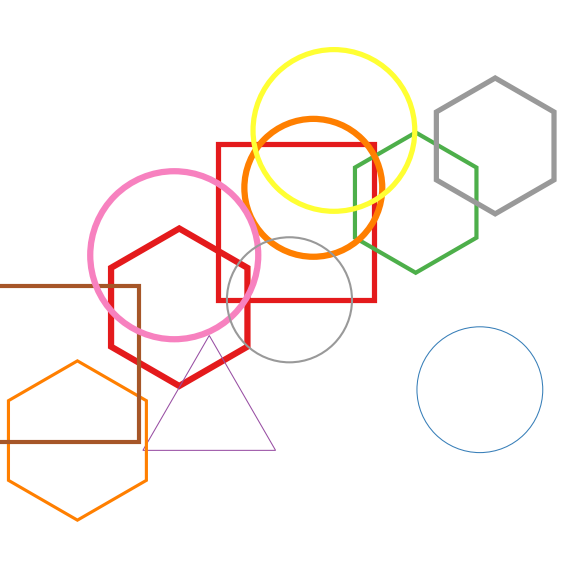[{"shape": "hexagon", "thickness": 3, "radius": 0.68, "center": [0.31, 0.467]}, {"shape": "square", "thickness": 2.5, "radius": 0.67, "center": [0.512, 0.615]}, {"shape": "circle", "thickness": 0.5, "radius": 0.54, "center": [0.831, 0.324]}, {"shape": "hexagon", "thickness": 2, "radius": 0.61, "center": [0.72, 0.648]}, {"shape": "triangle", "thickness": 0.5, "radius": 0.66, "center": [0.362, 0.286]}, {"shape": "hexagon", "thickness": 1.5, "radius": 0.69, "center": [0.134, 0.236]}, {"shape": "circle", "thickness": 3, "radius": 0.6, "center": [0.543, 0.674]}, {"shape": "circle", "thickness": 2.5, "radius": 0.7, "center": [0.578, 0.773]}, {"shape": "square", "thickness": 2, "radius": 0.67, "center": [0.106, 0.369]}, {"shape": "circle", "thickness": 3, "radius": 0.73, "center": [0.302, 0.557]}, {"shape": "circle", "thickness": 1, "radius": 0.54, "center": [0.501, 0.48]}, {"shape": "hexagon", "thickness": 2.5, "radius": 0.59, "center": [0.857, 0.746]}]